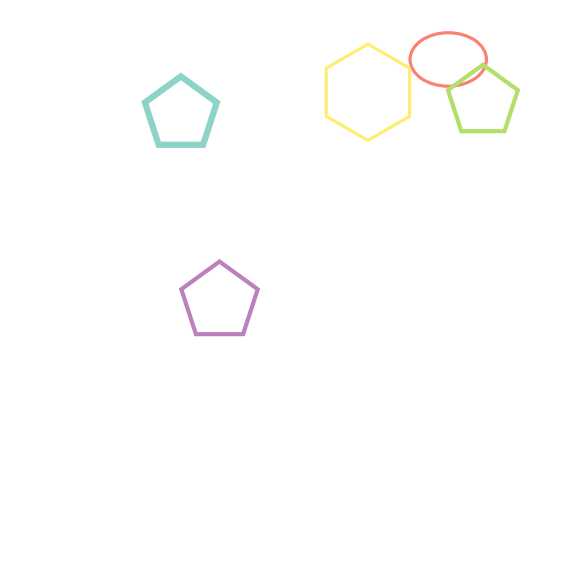[{"shape": "pentagon", "thickness": 3, "radius": 0.33, "center": [0.313, 0.801]}, {"shape": "oval", "thickness": 1.5, "radius": 0.33, "center": [0.776, 0.896]}, {"shape": "pentagon", "thickness": 2, "radius": 0.32, "center": [0.836, 0.823]}, {"shape": "pentagon", "thickness": 2, "radius": 0.35, "center": [0.38, 0.477]}, {"shape": "hexagon", "thickness": 1.5, "radius": 0.42, "center": [0.637, 0.839]}]